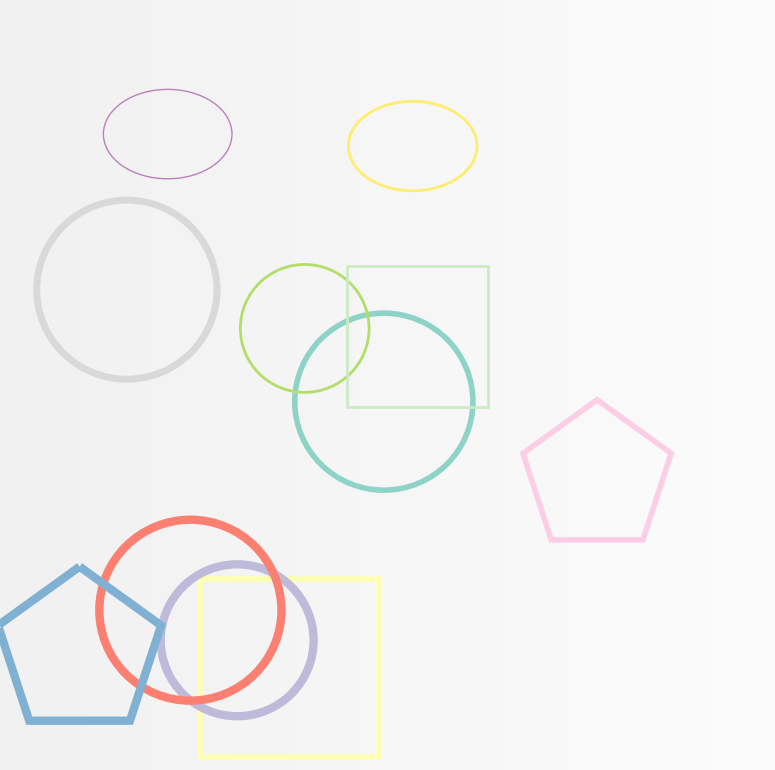[{"shape": "circle", "thickness": 2, "radius": 0.57, "center": [0.495, 0.478]}, {"shape": "square", "thickness": 2, "radius": 0.58, "center": [0.374, 0.133]}, {"shape": "circle", "thickness": 3, "radius": 0.49, "center": [0.306, 0.168]}, {"shape": "circle", "thickness": 3, "radius": 0.59, "center": [0.246, 0.208]}, {"shape": "pentagon", "thickness": 3, "radius": 0.55, "center": [0.103, 0.154]}, {"shape": "circle", "thickness": 1, "radius": 0.42, "center": [0.393, 0.573]}, {"shape": "pentagon", "thickness": 2, "radius": 0.5, "center": [0.77, 0.38]}, {"shape": "circle", "thickness": 2.5, "radius": 0.58, "center": [0.164, 0.624]}, {"shape": "oval", "thickness": 0.5, "radius": 0.41, "center": [0.216, 0.826]}, {"shape": "square", "thickness": 1, "radius": 0.46, "center": [0.539, 0.563]}, {"shape": "oval", "thickness": 1, "radius": 0.41, "center": [0.532, 0.81]}]